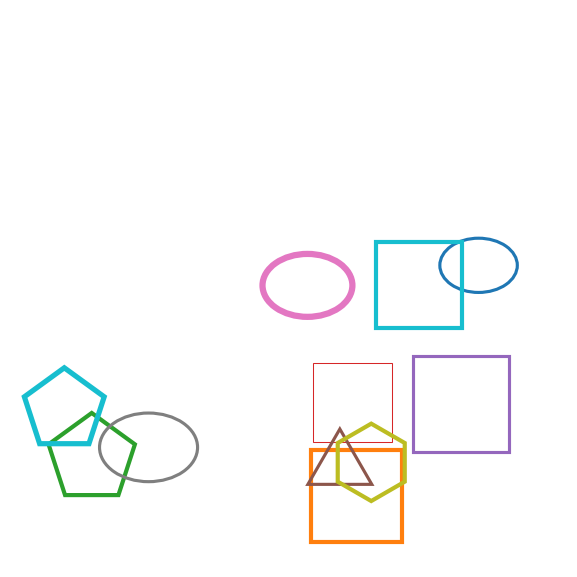[{"shape": "oval", "thickness": 1.5, "radius": 0.34, "center": [0.829, 0.54]}, {"shape": "square", "thickness": 2, "radius": 0.4, "center": [0.617, 0.14]}, {"shape": "pentagon", "thickness": 2, "radius": 0.39, "center": [0.159, 0.205]}, {"shape": "square", "thickness": 0.5, "radius": 0.34, "center": [0.61, 0.302]}, {"shape": "square", "thickness": 1.5, "radius": 0.42, "center": [0.798, 0.3]}, {"shape": "triangle", "thickness": 1.5, "radius": 0.32, "center": [0.588, 0.192]}, {"shape": "oval", "thickness": 3, "radius": 0.39, "center": [0.532, 0.505]}, {"shape": "oval", "thickness": 1.5, "radius": 0.42, "center": [0.257, 0.224]}, {"shape": "hexagon", "thickness": 2, "radius": 0.33, "center": [0.643, 0.199]}, {"shape": "pentagon", "thickness": 2.5, "radius": 0.36, "center": [0.111, 0.29]}, {"shape": "square", "thickness": 2, "radius": 0.37, "center": [0.726, 0.505]}]